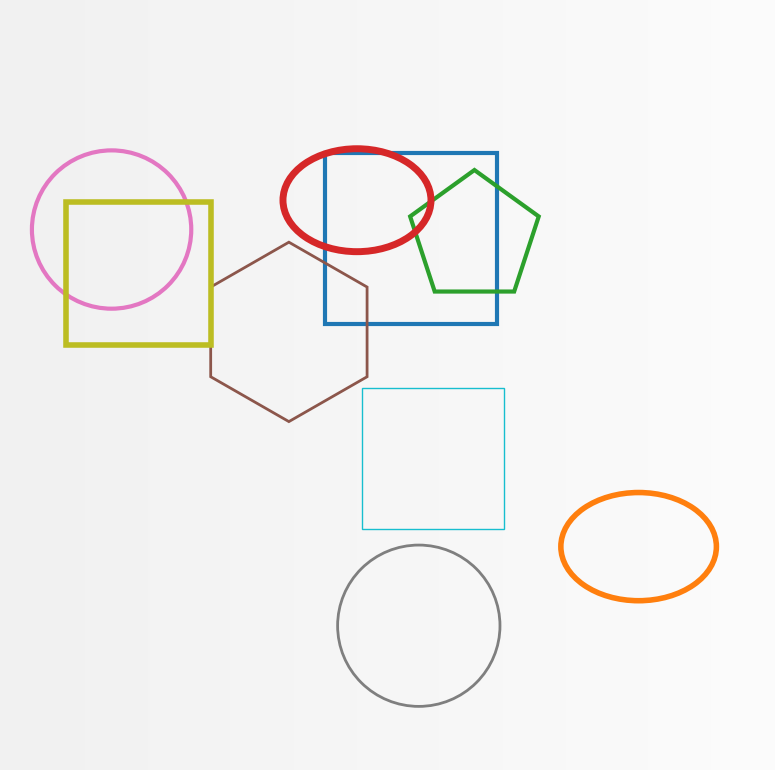[{"shape": "square", "thickness": 1.5, "radius": 0.56, "center": [0.53, 0.69]}, {"shape": "oval", "thickness": 2, "radius": 0.5, "center": [0.824, 0.29]}, {"shape": "pentagon", "thickness": 1.5, "radius": 0.44, "center": [0.612, 0.692]}, {"shape": "oval", "thickness": 2.5, "radius": 0.48, "center": [0.461, 0.74]}, {"shape": "hexagon", "thickness": 1, "radius": 0.58, "center": [0.373, 0.569]}, {"shape": "circle", "thickness": 1.5, "radius": 0.51, "center": [0.144, 0.702]}, {"shape": "circle", "thickness": 1, "radius": 0.52, "center": [0.54, 0.187]}, {"shape": "square", "thickness": 2, "radius": 0.46, "center": [0.179, 0.645]}, {"shape": "square", "thickness": 0.5, "radius": 0.46, "center": [0.559, 0.405]}]